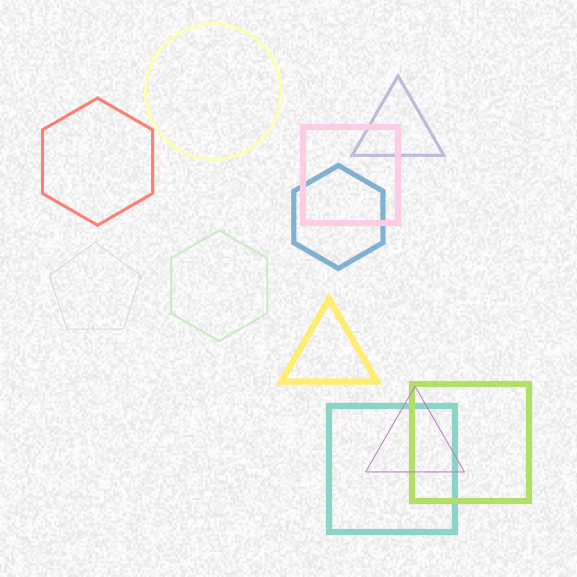[{"shape": "square", "thickness": 3, "radius": 0.55, "center": [0.679, 0.187]}, {"shape": "circle", "thickness": 1.5, "radius": 0.59, "center": [0.37, 0.841]}, {"shape": "triangle", "thickness": 1.5, "radius": 0.46, "center": [0.689, 0.776]}, {"shape": "hexagon", "thickness": 1.5, "radius": 0.55, "center": [0.169, 0.719]}, {"shape": "hexagon", "thickness": 2.5, "radius": 0.45, "center": [0.586, 0.623]}, {"shape": "square", "thickness": 3, "radius": 0.5, "center": [0.814, 0.233]}, {"shape": "square", "thickness": 3, "radius": 0.41, "center": [0.607, 0.696]}, {"shape": "pentagon", "thickness": 0.5, "radius": 0.42, "center": [0.165, 0.496]}, {"shape": "triangle", "thickness": 0.5, "radius": 0.49, "center": [0.719, 0.231]}, {"shape": "hexagon", "thickness": 1, "radius": 0.48, "center": [0.38, 0.504]}, {"shape": "triangle", "thickness": 3, "radius": 0.48, "center": [0.57, 0.386]}]